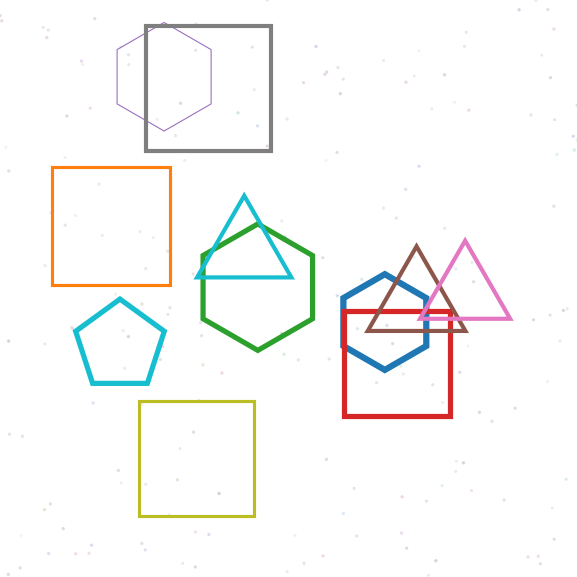[{"shape": "hexagon", "thickness": 3, "radius": 0.41, "center": [0.666, 0.441]}, {"shape": "square", "thickness": 1.5, "radius": 0.51, "center": [0.192, 0.608]}, {"shape": "hexagon", "thickness": 2.5, "radius": 0.55, "center": [0.446, 0.502]}, {"shape": "square", "thickness": 2.5, "radius": 0.46, "center": [0.688, 0.369]}, {"shape": "hexagon", "thickness": 0.5, "radius": 0.47, "center": [0.284, 0.866]}, {"shape": "triangle", "thickness": 2, "radius": 0.49, "center": [0.721, 0.475]}, {"shape": "triangle", "thickness": 2, "radius": 0.45, "center": [0.805, 0.492]}, {"shape": "square", "thickness": 2, "radius": 0.54, "center": [0.361, 0.846]}, {"shape": "square", "thickness": 1.5, "radius": 0.5, "center": [0.341, 0.205]}, {"shape": "triangle", "thickness": 2, "radius": 0.47, "center": [0.423, 0.566]}, {"shape": "pentagon", "thickness": 2.5, "radius": 0.4, "center": [0.208, 0.401]}]